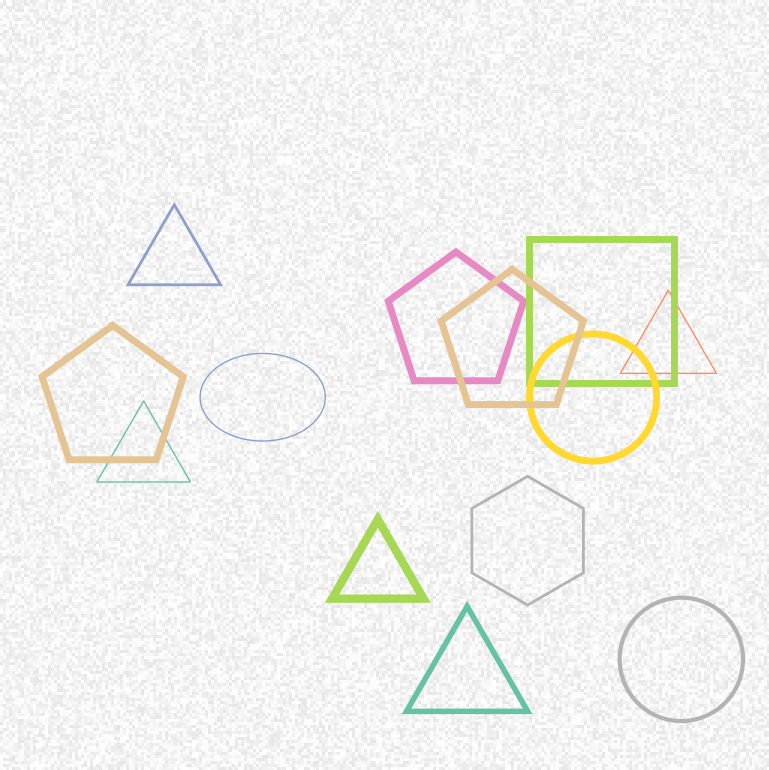[{"shape": "triangle", "thickness": 0.5, "radius": 0.35, "center": [0.187, 0.409]}, {"shape": "triangle", "thickness": 2, "radius": 0.45, "center": [0.607, 0.122]}, {"shape": "triangle", "thickness": 0.5, "radius": 0.36, "center": [0.868, 0.551]}, {"shape": "oval", "thickness": 0.5, "radius": 0.41, "center": [0.341, 0.484]}, {"shape": "triangle", "thickness": 1, "radius": 0.35, "center": [0.226, 0.665]}, {"shape": "pentagon", "thickness": 2.5, "radius": 0.46, "center": [0.592, 0.58]}, {"shape": "triangle", "thickness": 3, "radius": 0.34, "center": [0.491, 0.257]}, {"shape": "square", "thickness": 2.5, "radius": 0.47, "center": [0.781, 0.596]}, {"shape": "circle", "thickness": 2.5, "radius": 0.41, "center": [0.77, 0.484]}, {"shape": "pentagon", "thickness": 2.5, "radius": 0.48, "center": [0.146, 0.481]}, {"shape": "pentagon", "thickness": 2.5, "radius": 0.49, "center": [0.665, 0.553]}, {"shape": "circle", "thickness": 1.5, "radius": 0.4, "center": [0.885, 0.144]}, {"shape": "hexagon", "thickness": 1, "radius": 0.42, "center": [0.685, 0.298]}]